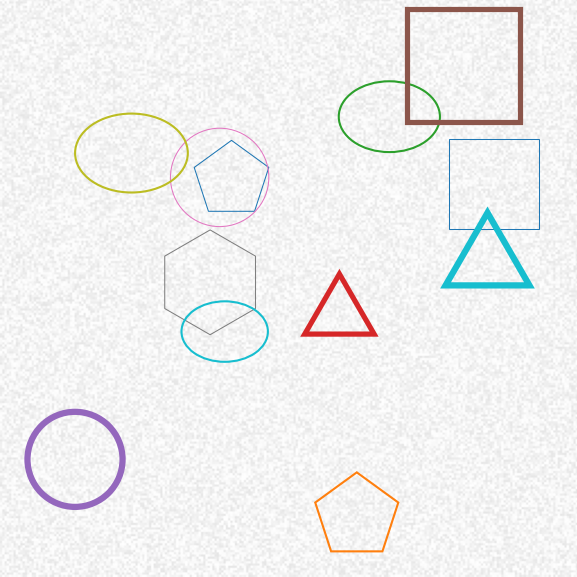[{"shape": "square", "thickness": 0.5, "radius": 0.39, "center": [0.856, 0.68]}, {"shape": "pentagon", "thickness": 0.5, "radius": 0.34, "center": [0.401, 0.688]}, {"shape": "pentagon", "thickness": 1, "radius": 0.38, "center": [0.618, 0.106]}, {"shape": "oval", "thickness": 1, "radius": 0.44, "center": [0.674, 0.797]}, {"shape": "triangle", "thickness": 2.5, "radius": 0.35, "center": [0.588, 0.455]}, {"shape": "circle", "thickness": 3, "radius": 0.41, "center": [0.13, 0.204]}, {"shape": "square", "thickness": 2.5, "radius": 0.49, "center": [0.802, 0.885]}, {"shape": "circle", "thickness": 0.5, "radius": 0.43, "center": [0.38, 0.692]}, {"shape": "hexagon", "thickness": 0.5, "radius": 0.45, "center": [0.364, 0.51]}, {"shape": "oval", "thickness": 1, "radius": 0.49, "center": [0.228, 0.734]}, {"shape": "triangle", "thickness": 3, "radius": 0.42, "center": [0.844, 0.547]}, {"shape": "oval", "thickness": 1, "radius": 0.37, "center": [0.389, 0.425]}]